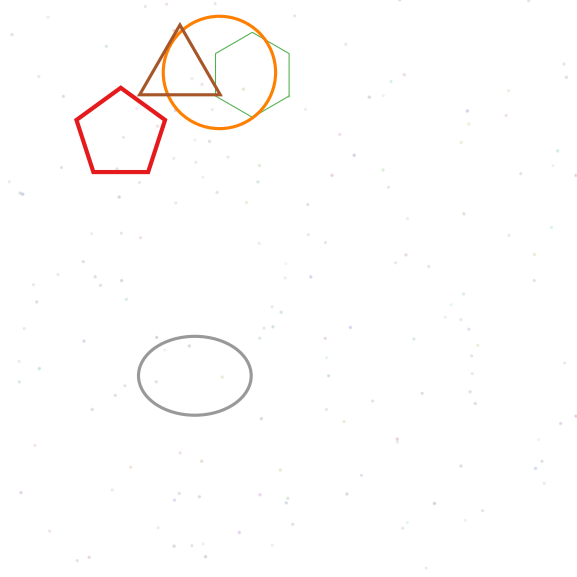[{"shape": "pentagon", "thickness": 2, "radius": 0.4, "center": [0.209, 0.766]}, {"shape": "hexagon", "thickness": 0.5, "radius": 0.37, "center": [0.437, 0.87]}, {"shape": "circle", "thickness": 1.5, "radius": 0.49, "center": [0.38, 0.874]}, {"shape": "triangle", "thickness": 1.5, "radius": 0.4, "center": [0.312, 0.875]}, {"shape": "oval", "thickness": 1.5, "radius": 0.49, "center": [0.337, 0.348]}]